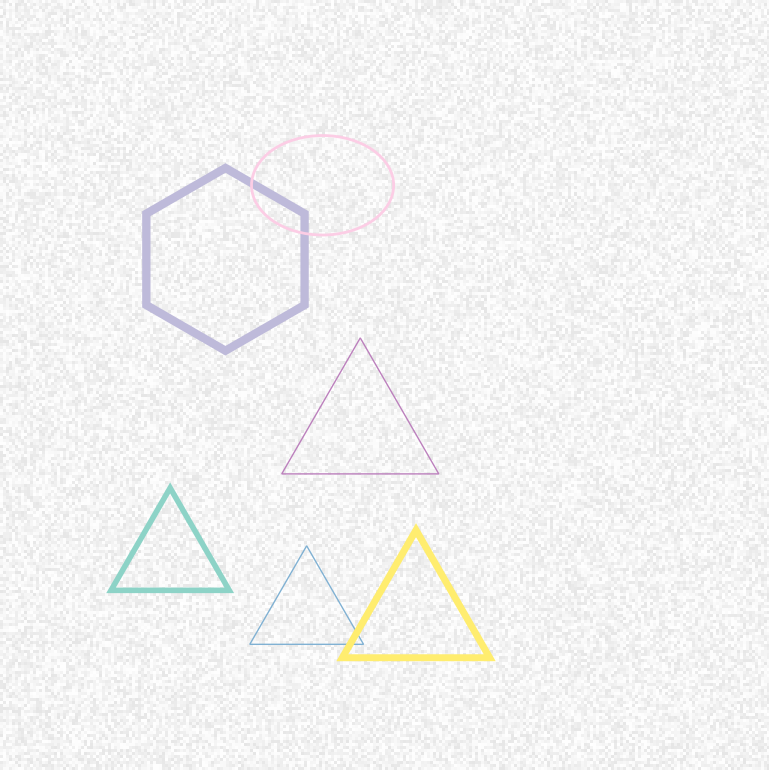[{"shape": "triangle", "thickness": 2, "radius": 0.44, "center": [0.221, 0.278]}, {"shape": "hexagon", "thickness": 3, "radius": 0.59, "center": [0.293, 0.663]}, {"shape": "triangle", "thickness": 0.5, "radius": 0.43, "center": [0.398, 0.206]}, {"shape": "oval", "thickness": 1, "radius": 0.46, "center": [0.419, 0.759]}, {"shape": "triangle", "thickness": 0.5, "radius": 0.59, "center": [0.468, 0.443]}, {"shape": "triangle", "thickness": 2.5, "radius": 0.55, "center": [0.54, 0.201]}]